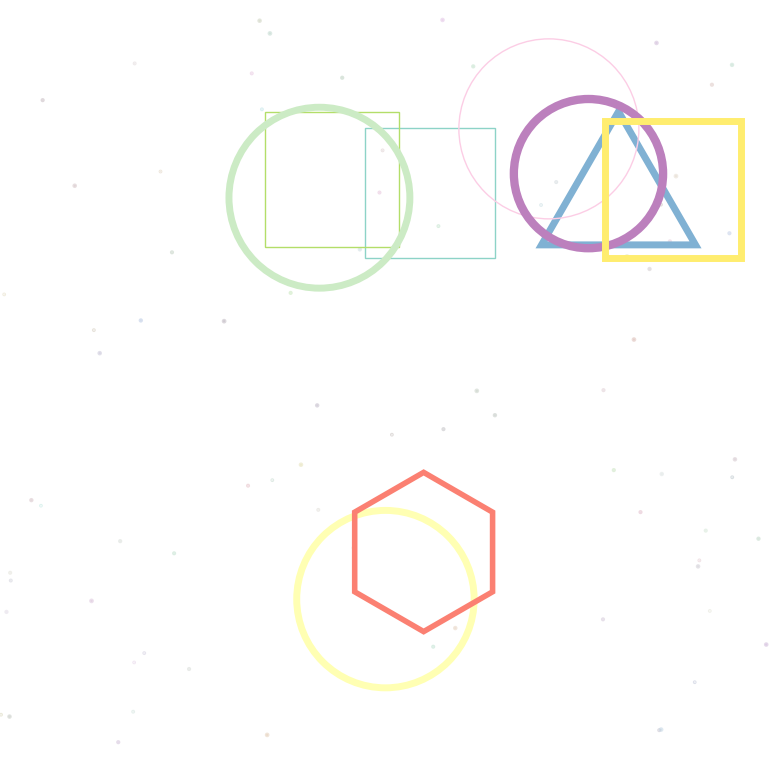[{"shape": "square", "thickness": 0.5, "radius": 0.42, "center": [0.558, 0.75]}, {"shape": "circle", "thickness": 2.5, "radius": 0.58, "center": [0.501, 0.222]}, {"shape": "hexagon", "thickness": 2, "radius": 0.52, "center": [0.55, 0.283]}, {"shape": "triangle", "thickness": 2.5, "radius": 0.58, "center": [0.803, 0.74]}, {"shape": "square", "thickness": 0.5, "radius": 0.44, "center": [0.431, 0.767]}, {"shape": "circle", "thickness": 0.5, "radius": 0.58, "center": [0.713, 0.833]}, {"shape": "circle", "thickness": 3, "radius": 0.48, "center": [0.764, 0.775]}, {"shape": "circle", "thickness": 2.5, "radius": 0.59, "center": [0.415, 0.743]}, {"shape": "square", "thickness": 2.5, "radius": 0.44, "center": [0.874, 0.753]}]